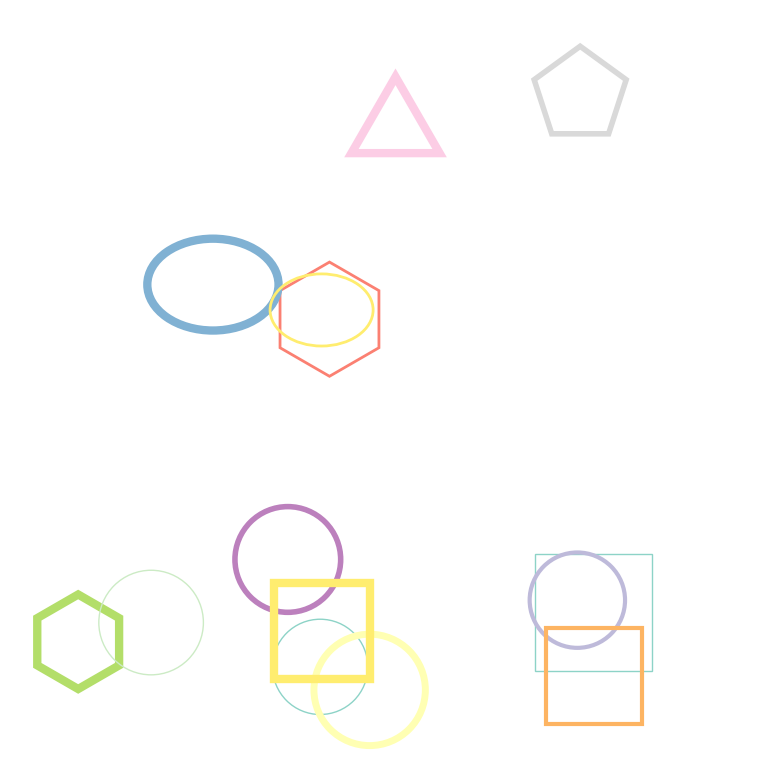[{"shape": "square", "thickness": 0.5, "radius": 0.38, "center": [0.771, 0.204]}, {"shape": "circle", "thickness": 0.5, "radius": 0.31, "center": [0.416, 0.134]}, {"shape": "circle", "thickness": 2.5, "radius": 0.36, "center": [0.48, 0.104]}, {"shape": "circle", "thickness": 1.5, "radius": 0.31, "center": [0.75, 0.221]}, {"shape": "hexagon", "thickness": 1, "radius": 0.37, "center": [0.428, 0.585]}, {"shape": "oval", "thickness": 3, "radius": 0.43, "center": [0.277, 0.63]}, {"shape": "square", "thickness": 1.5, "radius": 0.31, "center": [0.772, 0.122]}, {"shape": "hexagon", "thickness": 3, "radius": 0.31, "center": [0.102, 0.167]}, {"shape": "triangle", "thickness": 3, "radius": 0.33, "center": [0.514, 0.834]}, {"shape": "pentagon", "thickness": 2, "radius": 0.31, "center": [0.753, 0.877]}, {"shape": "circle", "thickness": 2, "radius": 0.34, "center": [0.374, 0.273]}, {"shape": "circle", "thickness": 0.5, "radius": 0.34, "center": [0.196, 0.192]}, {"shape": "square", "thickness": 3, "radius": 0.31, "center": [0.418, 0.18]}, {"shape": "oval", "thickness": 1, "radius": 0.33, "center": [0.418, 0.597]}]